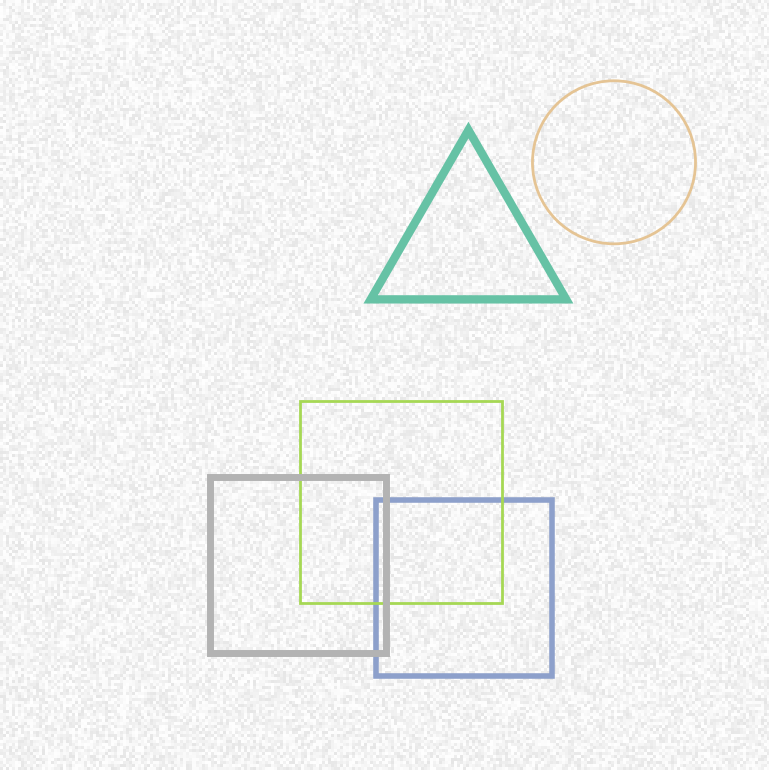[{"shape": "triangle", "thickness": 3, "radius": 0.73, "center": [0.608, 0.685]}, {"shape": "square", "thickness": 2, "radius": 0.57, "center": [0.602, 0.237]}, {"shape": "square", "thickness": 1, "radius": 0.66, "center": [0.521, 0.348]}, {"shape": "circle", "thickness": 1, "radius": 0.53, "center": [0.797, 0.789]}, {"shape": "square", "thickness": 2.5, "radius": 0.57, "center": [0.387, 0.266]}]